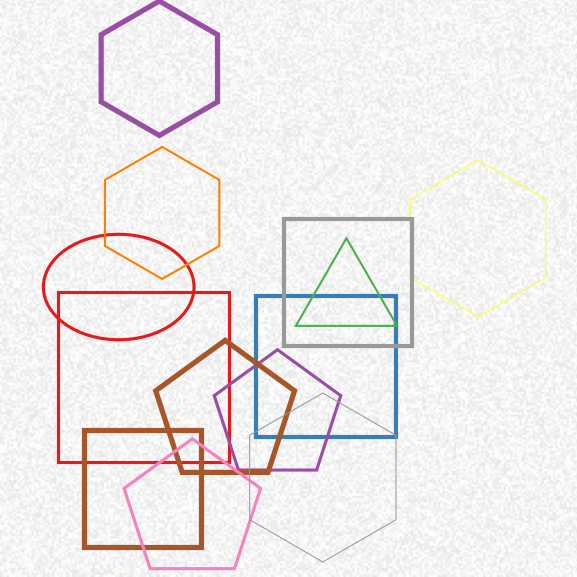[{"shape": "square", "thickness": 1.5, "radius": 0.74, "center": [0.248, 0.346]}, {"shape": "oval", "thickness": 1.5, "radius": 0.65, "center": [0.206, 0.502]}, {"shape": "square", "thickness": 2, "radius": 0.61, "center": [0.565, 0.365]}, {"shape": "triangle", "thickness": 1, "radius": 0.51, "center": [0.6, 0.485]}, {"shape": "hexagon", "thickness": 2.5, "radius": 0.58, "center": [0.276, 0.881]}, {"shape": "pentagon", "thickness": 1.5, "radius": 0.58, "center": [0.481, 0.278]}, {"shape": "hexagon", "thickness": 1, "radius": 0.57, "center": [0.281, 0.63]}, {"shape": "hexagon", "thickness": 0.5, "radius": 0.68, "center": [0.828, 0.586]}, {"shape": "pentagon", "thickness": 2.5, "radius": 0.63, "center": [0.39, 0.283]}, {"shape": "square", "thickness": 2.5, "radius": 0.51, "center": [0.246, 0.154]}, {"shape": "pentagon", "thickness": 1.5, "radius": 0.62, "center": [0.333, 0.115]}, {"shape": "square", "thickness": 2, "radius": 0.55, "center": [0.603, 0.51]}, {"shape": "hexagon", "thickness": 0.5, "radius": 0.73, "center": [0.559, 0.172]}]